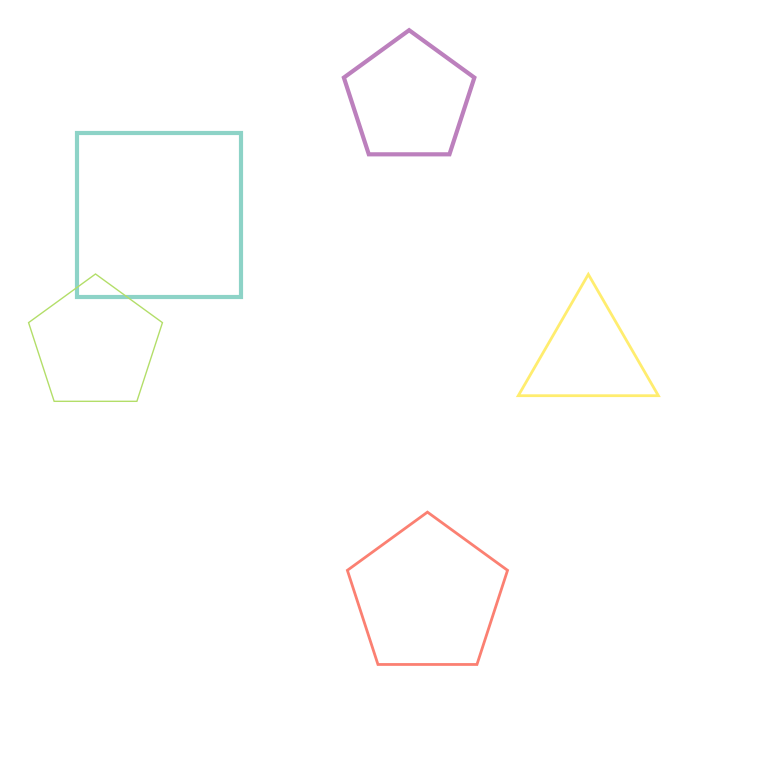[{"shape": "square", "thickness": 1.5, "radius": 0.53, "center": [0.206, 0.721]}, {"shape": "pentagon", "thickness": 1, "radius": 0.55, "center": [0.555, 0.226]}, {"shape": "pentagon", "thickness": 0.5, "radius": 0.46, "center": [0.124, 0.553]}, {"shape": "pentagon", "thickness": 1.5, "radius": 0.45, "center": [0.531, 0.872]}, {"shape": "triangle", "thickness": 1, "radius": 0.53, "center": [0.764, 0.539]}]